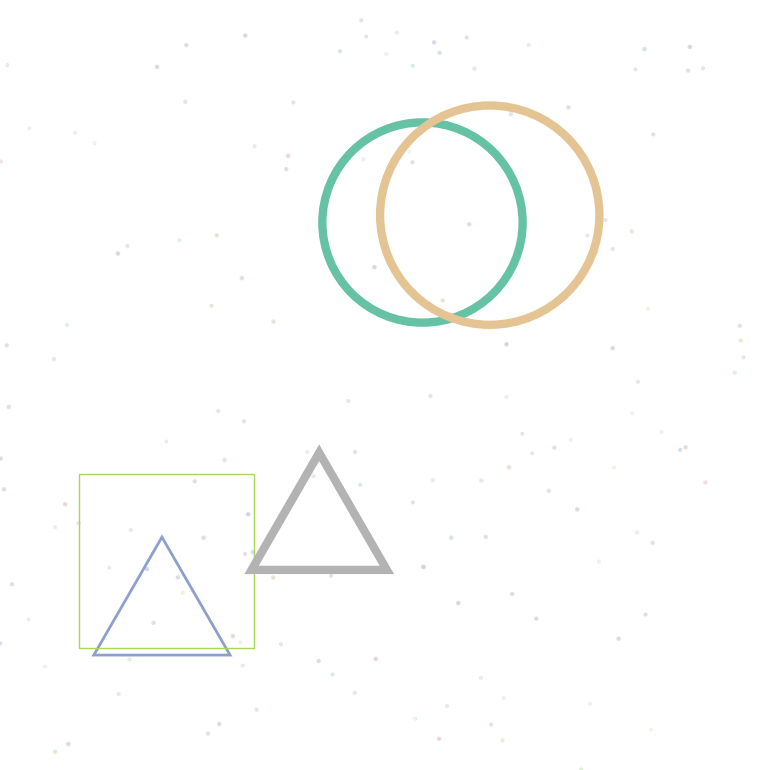[{"shape": "circle", "thickness": 3, "radius": 0.65, "center": [0.549, 0.711]}, {"shape": "triangle", "thickness": 1, "radius": 0.51, "center": [0.21, 0.2]}, {"shape": "square", "thickness": 0.5, "radius": 0.57, "center": [0.216, 0.272]}, {"shape": "circle", "thickness": 3, "radius": 0.71, "center": [0.636, 0.721]}, {"shape": "triangle", "thickness": 3, "radius": 0.51, "center": [0.415, 0.311]}]